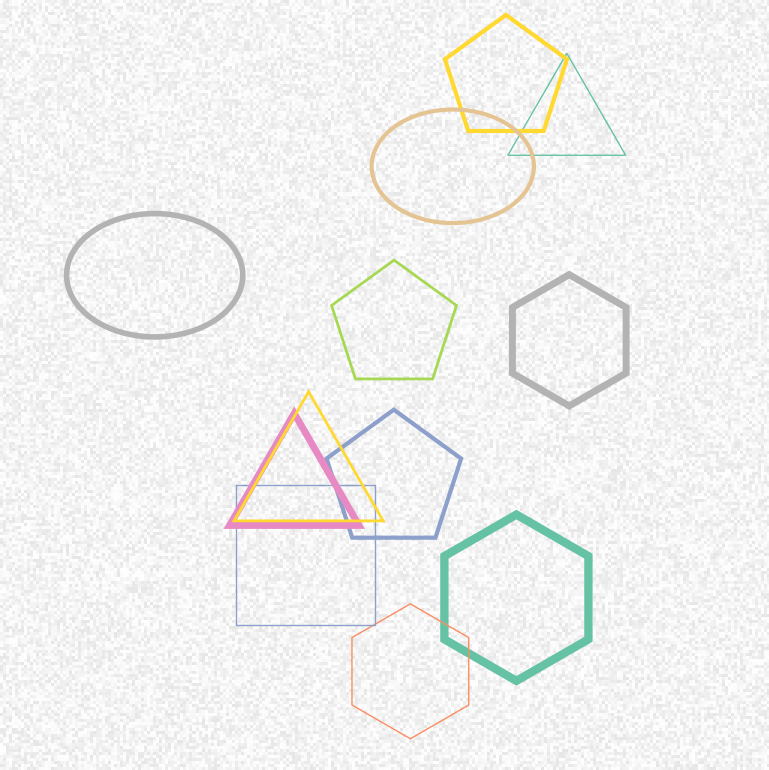[{"shape": "triangle", "thickness": 0.5, "radius": 0.44, "center": [0.736, 0.843]}, {"shape": "hexagon", "thickness": 3, "radius": 0.54, "center": [0.671, 0.224]}, {"shape": "hexagon", "thickness": 0.5, "radius": 0.44, "center": [0.533, 0.128]}, {"shape": "pentagon", "thickness": 1.5, "radius": 0.46, "center": [0.511, 0.376]}, {"shape": "square", "thickness": 0.5, "radius": 0.45, "center": [0.397, 0.279]}, {"shape": "triangle", "thickness": 2.5, "radius": 0.49, "center": [0.382, 0.366]}, {"shape": "pentagon", "thickness": 1, "radius": 0.43, "center": [0.512, 0.577]}, {"shape": "pentagon", "thickness": 1.5, "radius": 0.42, "center": [0.657, 0.897]}, {"shape": "triangle", "thickness": 1, "radius": 0.56, "center": [0.401, 0.379]}, {"shape": "oval", "thickness": 1.5, "radius": 0.53, "center": [0.588, 0.784]}, {"shape": "oval", "thickness": 2, "radius": 0.57, "center": [0.201, 0.643]}, {"shape": "hexagon", "thickness": 2.5, "radius": 0.43, "center": [0.739, 0.558]}]